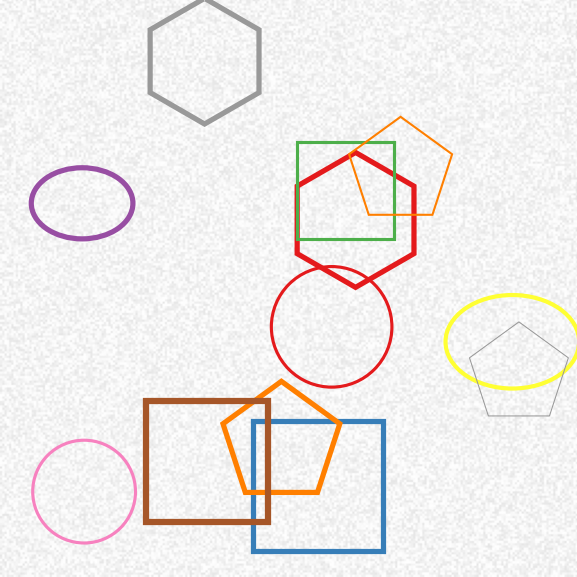[{"shape": "hexagon", "thickness": 2.5, "radius": 0.58, "center": [0.616, 0.618]}, {"shape": "circle", "thickness": 1.5, "radius": 0.52, "center": [0.574, 0.433]}, {"shape": "square", "thickness": 2.5, "radius": 0.56, "center": [0.55, 0.158]}, {"shape": "square", "thickness": 1.5, "radius": 0.42, "center": [0.598, 0.669]}, {"shape": "oval", "thickness": 2.5, "radius": 0.44, "center": [0.142, 0.647]}, {"shape": "pentagon", "thickness": 1, "radius": 0.47, "center": [0.694, 0.703]}, {"shape": "pentagon", "thickness": 2.5, "radius": 0.53, "center": [0.487, 0.232]}, {"shape": "oval", "thickness": 2, "radius": 0.58, "center": [0.887, 0.407]}, {"shape": "square", "thickness": 3, "radius": 0.53, "center": [0.358, 0.2]}, {"shape": "circle", "thickness": 1.5, "radius": 0.44, "center": [0.146, 0.148]}, {"shape": "pentagon", "thickness": 0.5, "radius": 0.45, "center": [0.899, 0.352]}, {"shape": "hexagon", "thickness": 2.5, "radius": 0.54, "center": [0.354, 0.893]}]